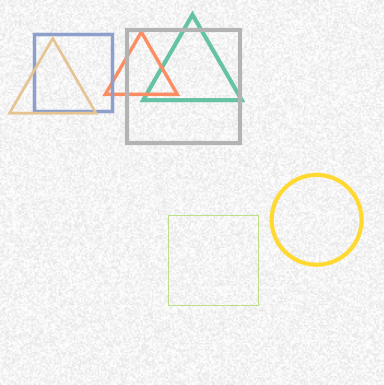[{"shape": "triangle", "thickness": 3, "radius": 0.74, "center": [0.5, 0.814]}, {"shape": "triangle", "thickness": 2.5, "radius": 0.54, "center": [0.367, 0.809]}, {"shape": "square", "thickness": 2.5, "radius": 0.5, "center": [0.19, 0.812]}, {"shape": "square", "thickness": 0.5, "radius": 0.58, "center": [0.553, 0.324]}, {"shape": "circle", "thickness": 3, "radius": 0.58, "center": [0.822, 0.429]}, {"shape": "triangle", "thickness": 2, "radius": 0.65, "center": [0.137, 0.771]}, {"shape": "square", "thickness": 3, "radius": 0.73, "center": [0.476, 0.774]}]